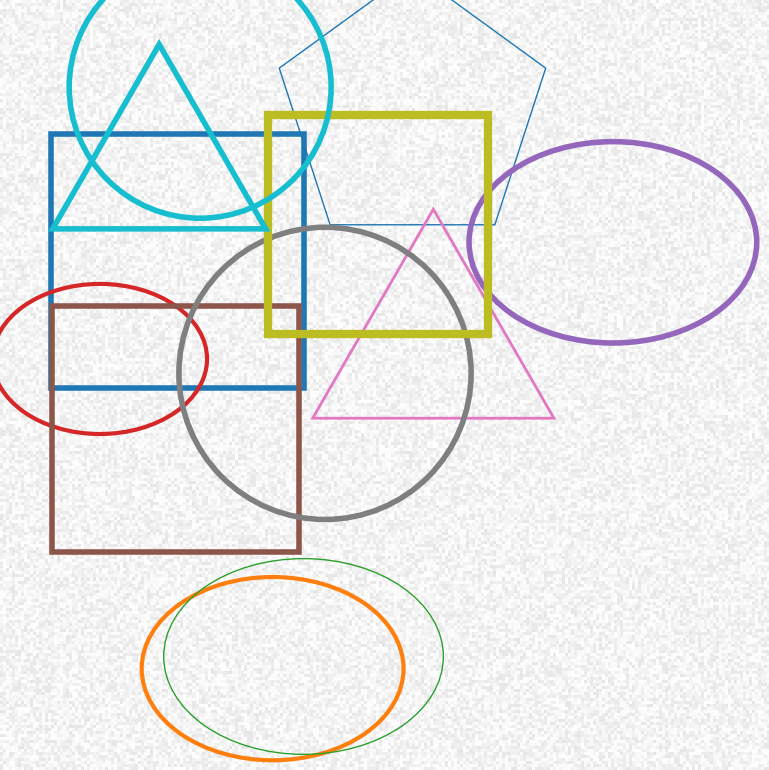[{"shape": "square", "thickness": 2, "radius": 0.82, "center": [0.23, 0.661]}, {"shape": "pentagon", "thickness": 0.5, "radius": 0.91, "center": [0.536, 0.855]}, {"shape": "oval", "thickness": 1.5, "radius": 0.85, "center": [0.354, 0.132]}, {"shape": "oval", "thickness": 0.5, "radius": 0.91, "center": [0.394, 0.147]}, {"shape": "oval", "thickness": 1.5, "radius": 0.7, "center": [0.13, 0.534]}, {"shape": "oval", "thickness": 2, "radius": 0.93, "center": [0.796, 0.685]}, {"shape": "square", "thickness": 2, "radius": 0.8, "center": [0.228, 0.443]}, {"shape": "triangle", "thickness": 1, "radius": 0.9, "center": [0.563, 0.547]}, {"shape": "circle", "thickness": 2, "radius": 0.95, "center": [0.422, 0.515]}, {"shape": "square", "thickness": 3, "radius": 0.71, "center": [0.491, 0.708]}, {"shape": "circle", "thickness": 2, "radius": 0.85, "center": [0.26, 0.887]}, {"shape": "triangle", "thickness": 2, "radius": 0.8, "center": [0.207, 0.783]}]